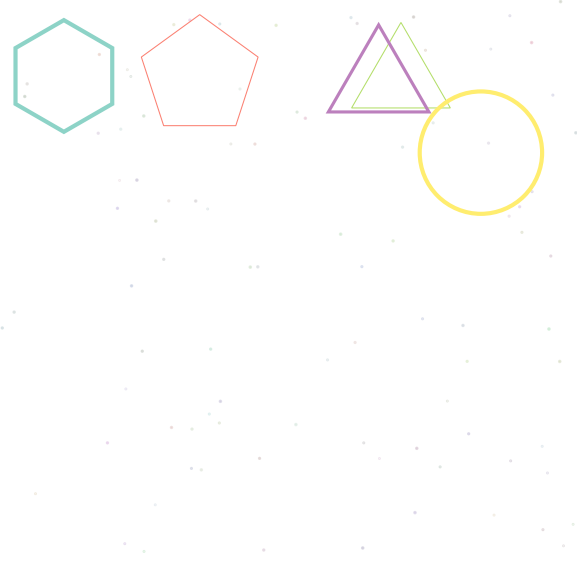[{"shape": "hexagon", "thickness": 2, "radius": 0.48, "center": [0.111, 0.868]}, {"shape": "pentagon", "thickness": 0.5, "radius": 0.53, "center": [0.346, 0.868]}, {"shape": "triangle", "thickness": 0.5, "radius": 0.49, "center": [0.694, 0.862]}, {"shape": "triangle", "thickness": 1.5, "radius": 0.5, "center": [0.656, 0.856]}, {"shape": "circle", "thickness": 2, "radius": 0.53, "center": [0.833, 0.735]}]